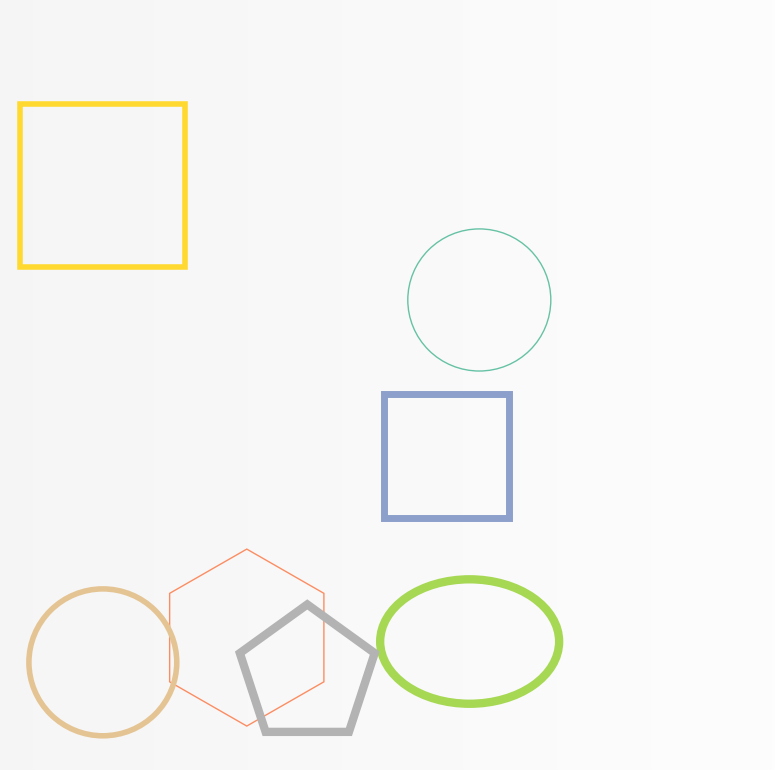[{"shape": "circle", "thickness": 0.5, "radius": 0.46, "center": [0.618, 0.61]}, {"shape": "hexagon", "thickness": 0.5, "radius": 0.57, "center": [0.318, 0.172]}, {"shape": "square", "thickness": 2.5, "radius": 0.4, "center": [0.576, 0.408]}, {"shape": "oval", "thickness": 3, "radius": 0.58, "center": [0.606, 0.167]}, {"shape": "square", "thickness": 2, "radius": 0.53, "center": [0.132, 0.759]}, {"shape": "circle", "thickness": 2, "radius": 0.48, "center": [0.133, 0.14]}, {"shape": "pentagon", "thickness": 3, "radius": 0.46, "center": [0.396, 0.124]}]